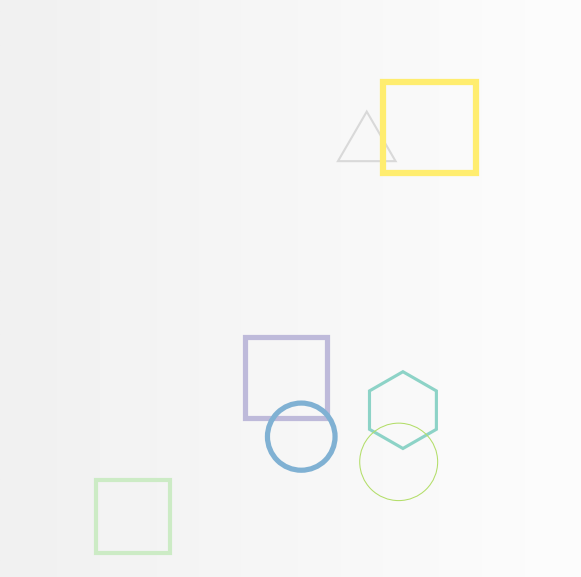[{"shape": "hexagon", "thickness": 1.5, "radius": 0.33, "center": [0.693, 0.289]}, {"shape": "square", "thickness": 2.5, "radius": 0.35, "center": [0.492, 0.346]}, {"shape": "circle", "thickness": 2.5, "radius": 0.29, "center": [0.518, 0.243]}, {"shape": "circle", "thickness": 0.5, "radius": 0.34, "center": [0.686, 0.199]}, {"shape": "triangle", "thickness": 1, "radius": 0.29, "center": [0.631, 0.749]}, {"shape": "square", "thickness": 2, "radius": 0.32, "center": [0.228, 0.104]}, {"shape": "square", "thickness": 3, "radius": 0.4, "center": [0.739, 0.778]}]